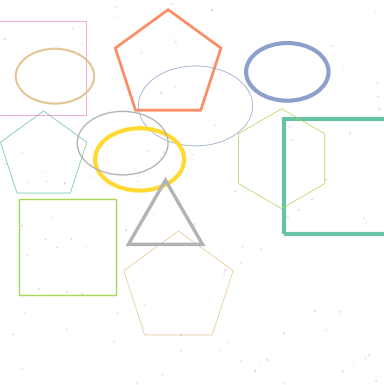[{"shape": "square", "thickness": 3, "radius": 0.75, "center": [0.887, 0.542]}, {"shape": "pentagon", "thickness": 0.5, "radius": 0.59, "center": [0.113, 0.594]}, {"shape": "pentagon", "thickness": 2, "radius": 0.72, "center": [0.437, 0.831]}, {"shape": "oval", "thickness": 3, "radius": 0.54, "center": [0.746, 0.813]}, {"shape": "oval", "thickness": 0.5, "radius": 0.74, "center": [0.508, 0.725]}, {"shape": "square", "thickness": 0.5, "radius": 0.61, "center": [0.102, 0.823]}, {"shape": "hexagon", "thickness": 0.5, "radius": 0.65, "center": [0.731, 0.588]}, {"shape": "square", "thickness": 1, "radius": 0.63, "center": [0.175, 0.358]}, {"shape": "oval", "thickness": 3, "radius": 0.58, "center": [0.363, 0.586]}, {"shape": "pentagon", "thickness": 0.5, "radius": 0.75, "center": [0.464, 0.251]}, {"shape": "oval", "thickness": 1.5, "radius": 0.51, "center": [0.143, 0.802]}, {"shape": "triangle", "thickness": 2.5, "radius": 0.56, "center": [0.43, 0.421]}, {"shape": "oval", "thickness": 1, "radius": 0.59, "center": [0.319, 0.628]}]